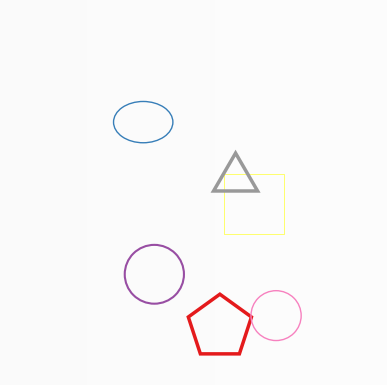[{"shape": "pentagon", "thickness": 2.5, "radius": 0.43, "center": [0.567, 0.15]}, {"shape": "oval", "thickness": 1, "radius": 0.38, "center": [0.37, 0.683]}, {"shape": "circle", "thickness": 1.5, "radius": 0.38, "center": [0.398, 0.288]}, {"shape": "square", "thickness": 0.5, "radius": 0.39, "center": [0.656, 0.47]}, {"shape": "circle", "thickness": 1, "radius": 0.32, "center": [0.712, 0.18]}, {"shape": "triangle", "thickness": 2.5, "radius": 0.33, "center": [0.608, 0.537]}]